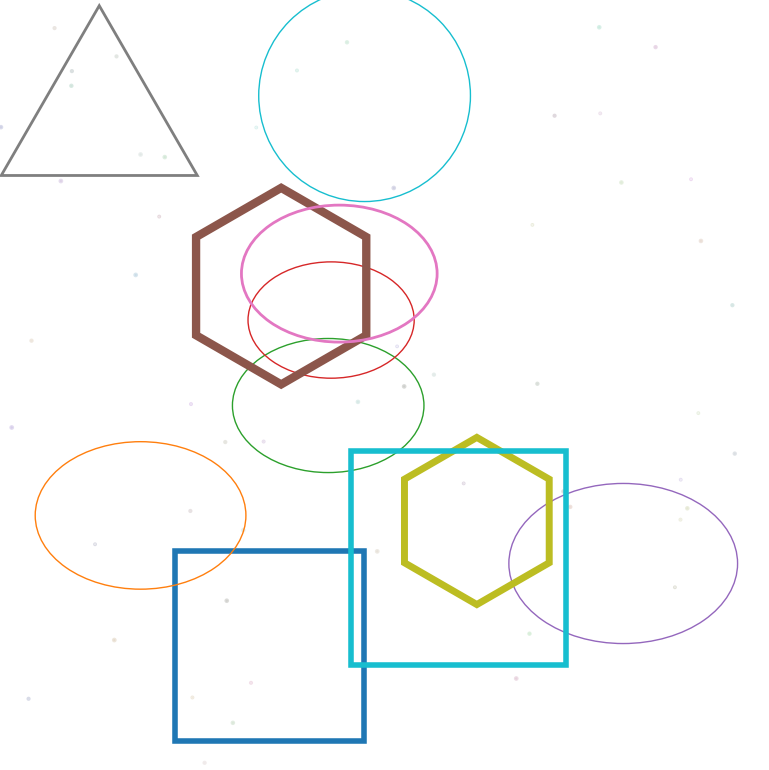[{"shape": "square", "thickness": 2, "radius": 0.62, "center": [0.35, 0.161]}, {"shape": "oval", "thickness": 0.5, "radius": 0.68, "center": [0.183, 0.331]}, {"shape": "oval", "thickness": 0.5, "radius": 0.62, "center": [0.426, 0.473]}, {"shape": "oval", "thickness": 0.5, "radius": 0.54, "center": [0.43, 0.584]}, {"shape": "oval", "thickness": 0.5, "radius": 0.74, "center": [0.809, 0.268]}, {"shape": "hexagon", "thickness": 3, "radius": 0.64, "center": [0.365, 0.628]}, {"shape": "oval", "thickness": 1, "radius": 0.64, "center": [0.441, 0.645]}, {"shape": "triangle", "thickness": 1, "radius": 0.74, "center": [0.129, 0.846]}, {"shape": "hexagon", "thickness": 2.5, "radius": 0.54, "center": [0.619, 0.323]}, {"shape": "square", "thickness": 2, "radius": 0.7, "center": [0.595, 0.275]}, {"shape": "circle", "thickness": 0.5, "radius": 0.69, "center": [0.473, 0.876]}]